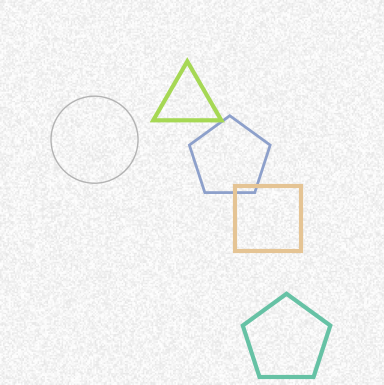[{"shape": "pentagon", "thickness": 3, "radius": 0.6, "center": [0.744, 0.117]}, {"shape": "pentagon", "thickness": 2, "radius": 0.55, "center": [0.597, 0.589]}, {"shape": "triangle", "thickness": 3, "radius": 0.51, "center": [0.486, 0.739]}, {"shape": "square", "thickness": 3, "radius": 0.43, "center": [0.697, 0.433]}, {"shape": "circle", "thickness": 1, "radius": 0.57, "center": [0.246, 0.637]}]